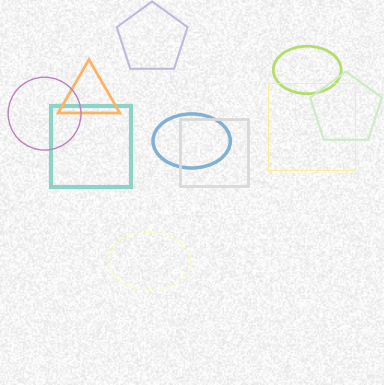[{"shape": "square", "thickness": 3, "radius": 0.52, "center": [0.236, 0.62]}, {"shape": "oval", "thickness": 0.5, "radius": 0.53, "center": [0.389, 0.321]}, {"shape": "pentagon", "thickness": 1.5, "radius": 0.48, "center": [0.395, 0.9]}, {"shape": "oval", "thickness": 2.5, "radius": 0.5, "center": [0.498, 0.634]}, {"shape": "triangle", "thickness": 2, "radius": 0.46, "center": [0.231, 0.753]}, {"shape": "oval", "thickness": 2, "radius": 0.44, "center": [0.798, 0.818]}, {"shape": "square", "thickness": 2, "radius": 0.44, "center": [0.555, 0.604]}, {"shape": "circle", "thickness": 1, "radius": 0.47, "center": [0.116, 0.705]}, {"shape": "pentagon", "thickness": 1.5, "radius": 0.49, "center": [0.899, 0.716]}, {"shape": "square", "thickness": 0.5, "radius": 0.56, "center": [0.81, 0.671]}]